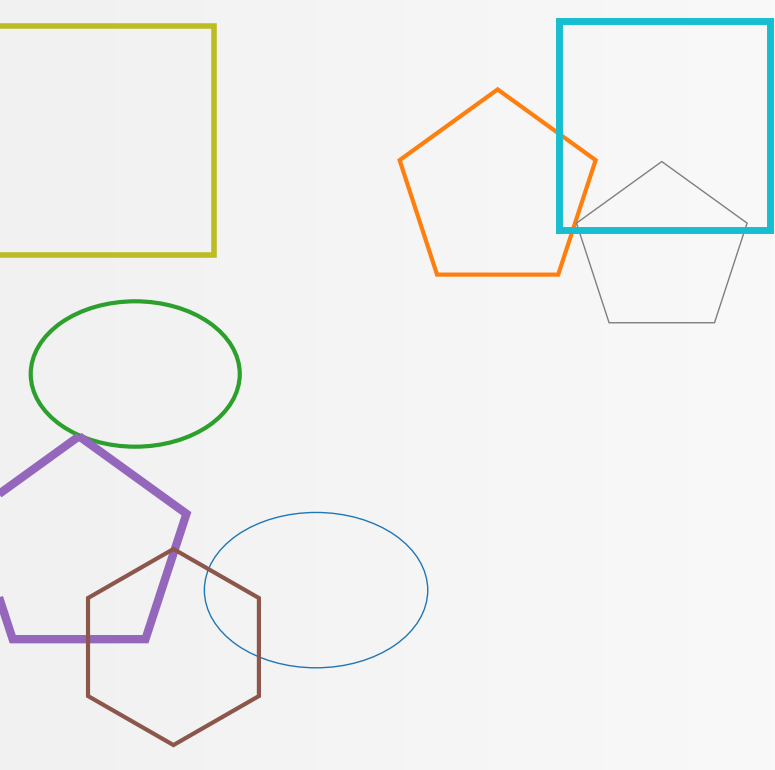[{"shape": "oval", "thickness": 0.5, "radius": 0.72, "center": [0.408, 0.234]}, {"shape": "pentagon", "thickness": 1.5, "radius": 0.66, "center": [0.642, 0.751]}, {"shape": "oval", "thickness": 1.5, "radius": 0.67, "center": [0.175, 0.514]}, {"shape": "pentagon", "thickness": 3, "radius": 0.73, "center": [0.102, 0.288]}, {"shape": "hexagon", "thickness": 1.5, "radius": 0.64, "center": [0.224, 0.16]}, {"shape": "pentagon", "thickness": 0.5, "radius": 0.58, "center": [0.854, 0.674]}, {"shape": "square", "thickness": 2, "radius": 0.75, "center": [0.127, 0.817]}, {"shape": "square", "thickness": 2.5, "radius": 0.68, "center": [0.858, 0.837]}]